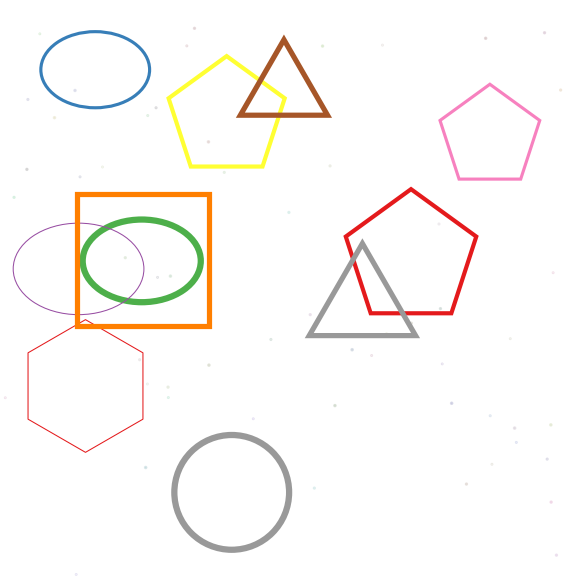[{"shape": "hexagon", "thickness": 0.5, "radius": 0.57, "center": [0.148, 0.331]}, {"shape": "pentagon", "thickness": 2, "radius": 0.59, "center": [0.712, 0.553]}, {"shape": "oval", "thickness": 1.5, "radius": 0.47, "center": [0.165, 0.878]}, {"shape": "oval", "thickness": 3, "radius": 0.51, "center": [0.245, 0.547]}, {"shape": "oval", "thickness": 0.5, "radius": 0.57, "center": [0.136, 0.534]}, {"shape": "square", "thickness": 2.5, "radius": 0.57, "center": [0.247, 0.549]}, {"shape": "pentagon", "thickness": 2, "radius": 0.53, "center": [0.392, 0.796]}, {"shape": "triangle", "thickness": 2.5, "radius": 0.44, "center": [0.492, 0.843]}, {"shape": "pentagon", "thickness": 1.5, "radius": 0.45, "center": [0.848, 0.762]}, {"shape": "triangle", "thickness": 2.5, "radius": 0.53, "center": [0.628, 0.471]}, {"shape": "circle", "thickness": 3, "radius": 0.5, "center": [0.401, 0.147]}]